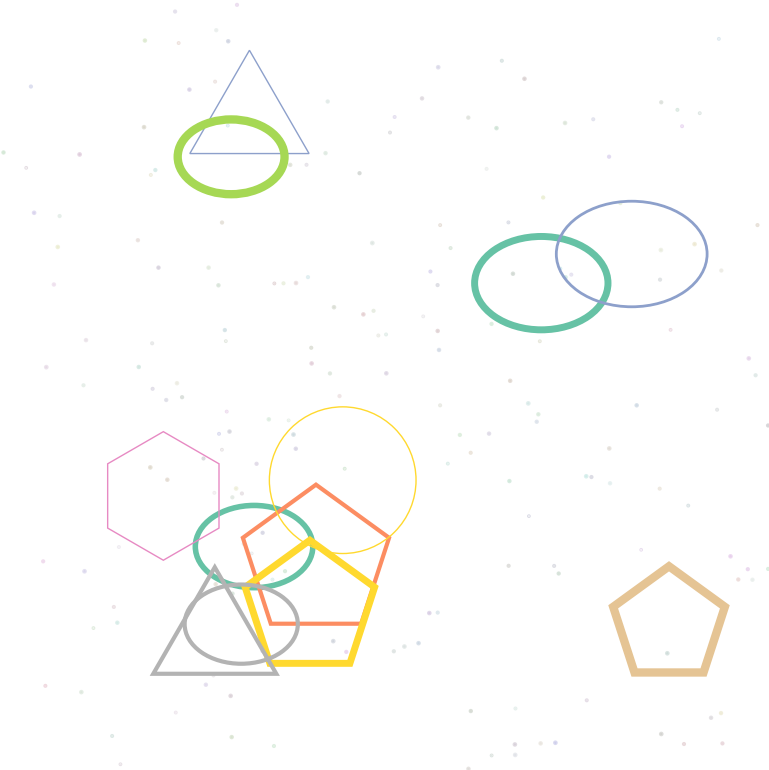[{"shape": "oval", "thickness": 2.5, "radius": 0.43, "center": [0.703, 0.632]}, {"shape": "oval", "thickness": 2, "radius": 0.38, "center": [0.33, 0.29]}, {"shape": "pentagon", "thickness": 1.5, "radius": 0.5, "center": [0.41, 0.271]}, {"shape": "triangle", "thickness": 0.5, "radius": 0.45, "center": [0.324, 0.845]}, {"shape": "oval", "thickness": 1, "radius": 0.49, "center": [0.82, 0.67]}, {"shape": "hexagon", "thickness": 0.5, "radius": 0.42, "center": [0.212, 0.356]}, {"shape": "oval", "thickness": 3, "radius": 0.35, "center": [0.3, 0.796]}, {"shape": "circle", "thickness": 0.5, "radius": 0.48, "center": [0.445, 0.376]}, {"shape": "pentagon", "thickness": 2.5, "radius": 0.44, "center": [0.402, 0.21]}, {"shape": "pentagon", "thickness": 3, "radius": 0.38, "center": [0.869, 0.188]}, {"shape": "triangle", "thickness": 1.5, "radius": 0.46, "center": [0.279, 0.171]}, {"shape": "oval", "thickness": 1.5, "radius": 0.37, "center": [0.313, 0.189]}]